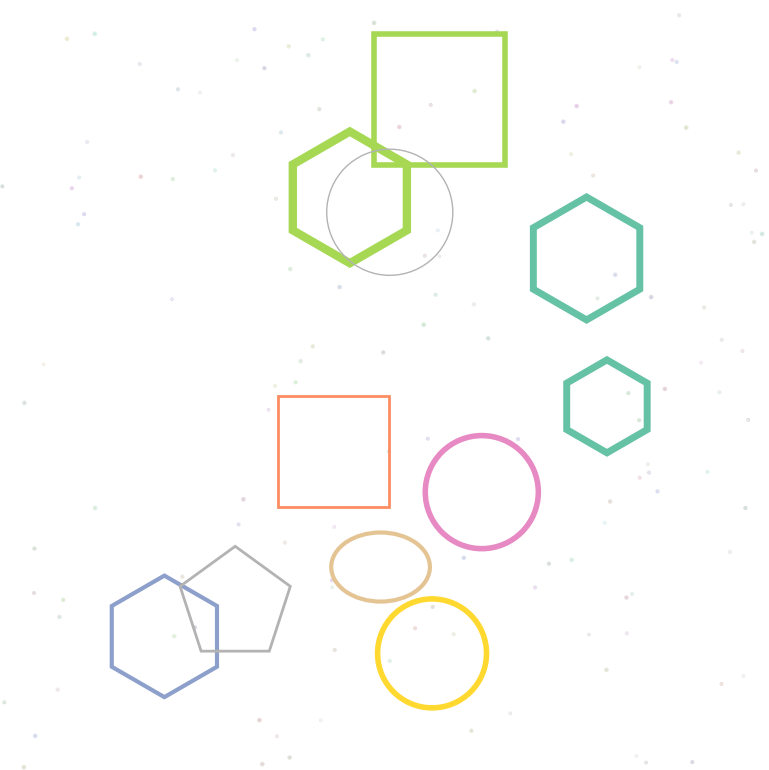[{"shape": "hexagon", "thickness": 2.5, "radius": 0.3, "center": [0.788, 0.472]}, {"shape": "hexagon", "thickness": 2.5, "radius": 0.4, "center": [0.762, 0.664]}, {"shape": "square", "thickness": 1, "radius": 0.36, "center": [0.433, 0.413]}, {"shape": "hexagon", "thickness": 1.5, "radius": 0.39, "center": [0.213, 0.174]}, {"shape": "circle", "thickness": 2, "radius": 0.37, "center": [0.626, 0.361]}, {"shape": "square", "thickness": 2, "radius": 0.43, "center": [0.571, 0.871]}, {"shape": "hexagon", "thickness": 3, "radius": 0.43, "center": [0.454, 0.744]}, {"shape": "circle", "thickness": 2, "radius": 0.35, "center": [0.561, 0.151]}, {"shape": "oval", "thickness": 1.5, "radius": 0.32, "center": [0.494, 0.264]}, {"shape": "circle", "thickness": 0.5, "radius": 0.41, "center": [0.506, 0.724]}, {"shape": "pentagon", "thickness": 1, "radius": 0.38, "center": [0.305, 0.215]}]